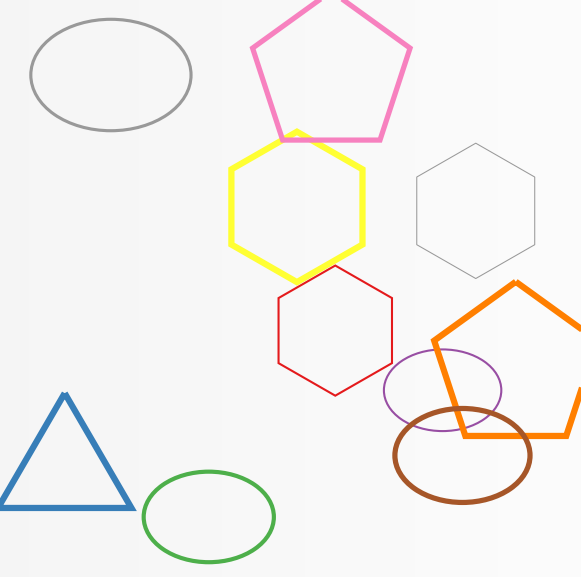[{"shape": "hexagon", "thickness": 1, "radius": 0.56, "center": [0.577, 0.427]}, {"shape": "triangle", "thickness": 3, "radius": 0.66, "center": [0.111, 0.186]}, {"shape": "oval", "thickness": 2, "radius": 0.56, "center": [0.359, 0.104]}, {"shape": "oval", "thickness": 1, "radius": 0.5, "center": [0.761, 0.323]}, {"shape": "pentagon", "thickness": 3, "radius": 0.74, "center": [0.887, 0.364]}, {"shape": "hexagon", "thickness": 3, "radius": 0.65, "center": [0.511, 0.641]}, {"shape": "oval", "thickness": 2.5, "radius": 0.58, "center": [0.796, 0.21]}, {"shape": "pentagon", "thickness": 2.5, "radius": 0.71, "center": [0.57, 0.872]}, {"shape": "hexagon", "thickness": 0.5, "radius": 0.59, "center": [0.818, 0.634]}, {"shape": "oval", "thickness": 1.5, "radius": 0.69, "center": [0.191, 0.869]}]